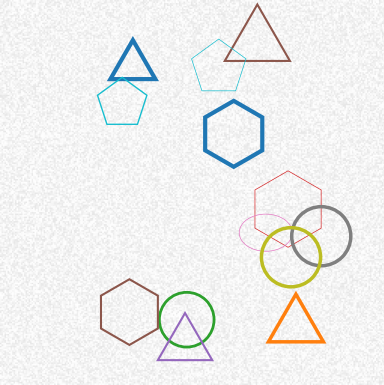[{"shape": "triangle", "thickness": 3, "radius": 0.34, "center": [0.345, 0.828]}, {"shape": "hexagon", "thickness": 3, "radius": 0.43, "center": [0.607, 0.652]}, {"shape": "triangle", "thickness": 2.5, "radius": 0.41, "center": [0.769, 0.153]}, {"shape": "circle", "thickness": 2, "radius": 0.36, "center": [0.485, 0.17]}, {"shape": "hexagon", "thickness": 0.5, "radius": 0.5, "center": [0.748, 0.457]}, {"shape": "triangle", "thickness": 1.5, "radius": 0.41, "center": [0.481, 0.105]}, {"shape": "hexagon", "thickness": 1.5, "radius": 0.43, "center": [0.336, 0.189]}, {"shape": "triangle", "thickness": 1.5, "radius": 0.49, "center": [0.668, 0.891]}, {"shape": "oval", "thickness": 0.5, "radius": 0.34, "center": [0.69, 0.396]}, {"shape": "circle", "thickness": 2.5, "radius": 0.38, "center": [0.834, 0.386]}, {"shape": "circle", "thickness": 2.5, "radius": 0.38, "center": [0.756, 0.332]}, {"shape": "pentagon", "thickness": 0.5, "radius": 0.37, "center": [0.568, 0.824]}, {"shape": "pentagon", "thickness": 1, "radius": 0.34, "center": [0.317, 0.732]}]